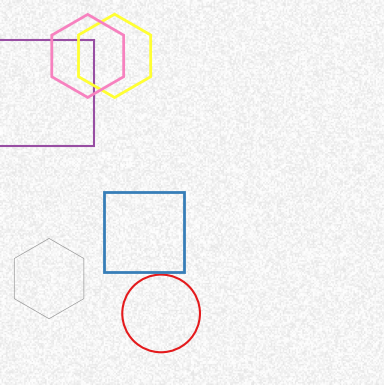[{"shape": "circle", "thickness": 1.5, "radius": 0.5, "center": [0.418, 0.186]}, {"shape": "square", "thickness": 2, "radius": 0.52, "center": [0.374, 0.398]}, {"shape": "square", "thickness": 1.5, "radius": 0.69, "center": [0.107, 0.758]}, {"shape": "hexagon", "thickness": 2, "radius": 0.54, "center": [0.298, 0.855]}, {"shape": "hexagon", "thickness": 2, "radius": 0.54, "center": [0.228, 0.855]}, {"shape": "hexagon", "thickness": 0.5, "radius": 0.52, "center": [0.127, 0.276]}]